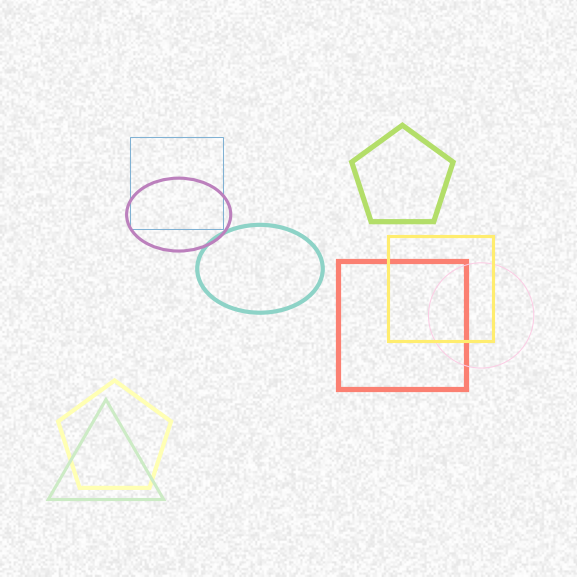[{"shape": "oval", "thickness": 2, "radius": 0.54, "center": [0.45, 0.534]}, {"shape": "pentagon", "thickness": 2, "radius": 0.51, "center": [0.198, 0.238]}, {"shape": "square", "thickness": 2.5, "radius": 0.55, "center": [0.696, 0.437]}, {"shape": "square", "thickness": 0.5, "radius": 0.4, "center": [0.306, 0.682]}, {"shape": "pentagon", "thickness": 2.5, "radius": 0.46, "center": [0.697, 0.69]}, {"shape": "circle", "thickness": 0.5, "radius": 0.46, "center": [0.833, 0.453]}, {"shape": "oval", "thickness": 1.5, "radius": 0.45, "center": [0.309, 0.628]}, {"shape": "triangle", "thickness": 1.5, "radius": 0.58, "center": [0.183, 0.192]}, {"shape": "square", "thickness": 1.5, "radius": 0.45, "center": [0.763, 0.5]}]